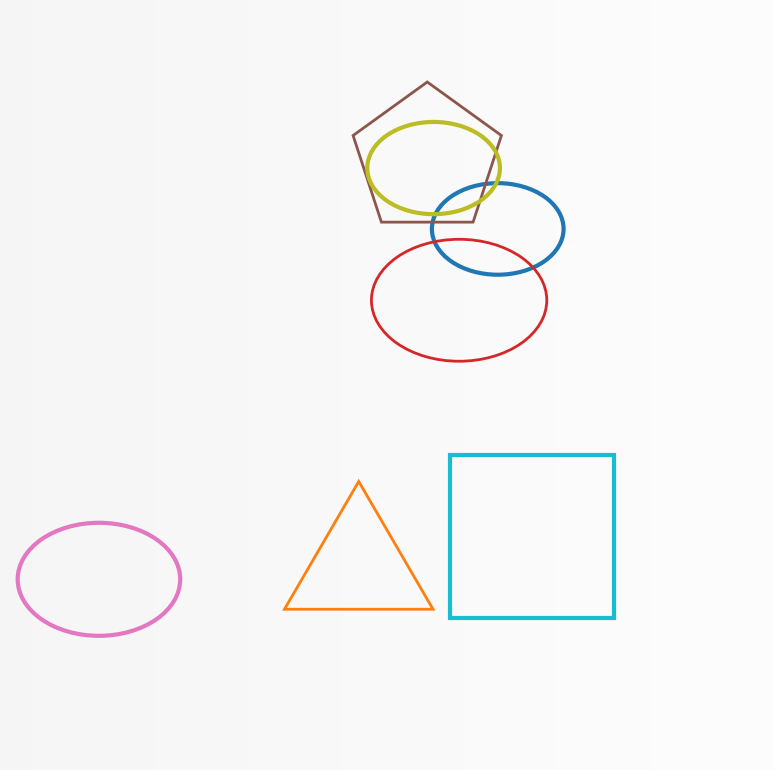[{"shape": "oval", "thickness": 1.5, "radius": 0.42, "center": [0.642, 0.703]}, {"shape": "triangle", "thickness": 1, "radius": 0.55, "center": [0.463, 0.264]}, {"shape": "oval", "thickness": 1, "radius": 0.57, "center": [0.592, 0.61]}, {"shape": "pentagon", "thickness": 1, "radius": 0.5, "center": [0.551, 0.793]}, {"shape": "oval", "thickness": 1.5, "radius": 0.52, "center": [0.128, 0.248]}, {"shape": "oval", "thickness": 1.5, "radius": 0.43, "center": [0.559, 0.782]}, {"shape": "square", "thickness": 1.5, "radius": 0.53, "center": [0.687, 0.303]}]